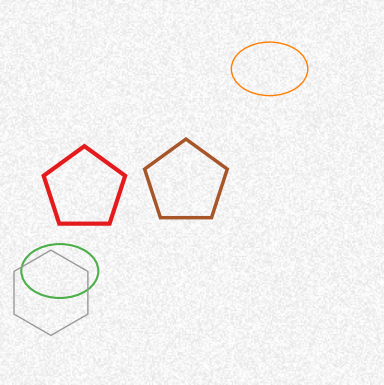[{"shape": "pentagon", "thickness": 3, "radius": 0.56, "center": [0.219, 0.509]}, {"shape": "oval", "thickness": 1.5, "radius": 0.5, "center": [0.155, 0.296]}, {"shape": "oval", "thickness": 1, "radius": 0.5, "center": [0.7, 0.821]}, {"shape": "pentagon", "thickness": 2.5, "radius": 0.56, "center": [0.483, 0.526]}, {"shape": "hexagon", "thickness": 1, "radius": 0.55, "center": [0.132, 0.24]}]